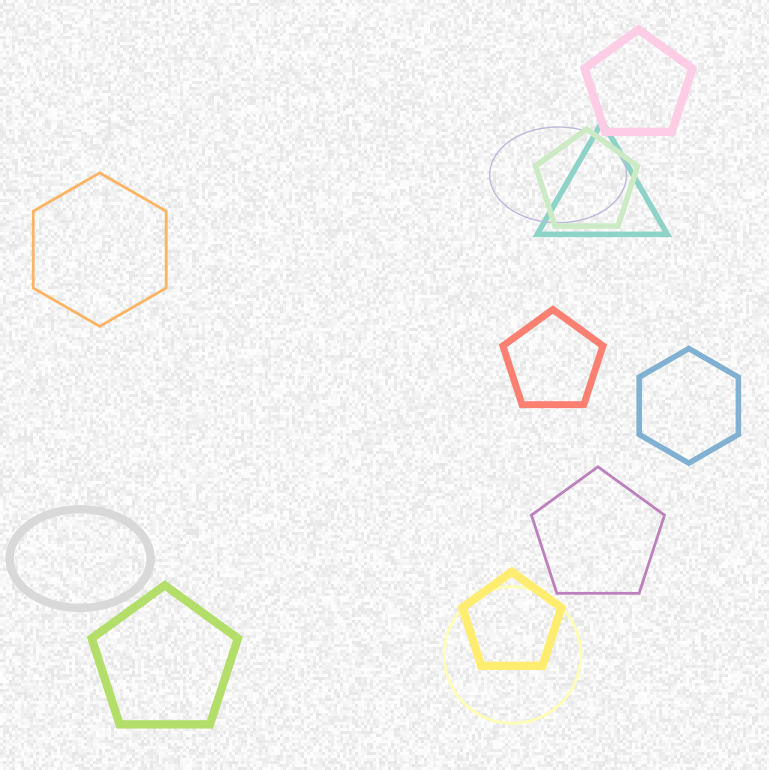[{"shape": "triangle", "thickness": 2, "radius": 0.49, "center": [0.782, 0.744]}, {"shape": "circle", "thickness": 1, "radius": 0.44, "center": [0.666, 0.149]}, {"shape": "oval", "thickness": 0.5, "radius": 0.44, "center": [0.725, 0.773]}, {"shape": "pentagon", "thickness": 2.5, "radius": 0.34, "center": [0.718, 0.53]}, {"shape": "hexagon", "thickness": 2, "radius": 0.37, "center": [0.895, 0.473]}, {"shape": "hexagon", "thickness": 1, "radius": 0.5, "center": [0.129, 0.676]}, {"shape": "pentagon", "thickness": 3, "radius": 0.5, "center": [0.214, 0.14]}, {"shape": "pentagon", "thickness": 3, "radius": 0.37, "center": [0.829, 0.888]}, {"shape": "oval", "thickness": 3, "radius": 0.46, "center": [0.104, 0.275]}, {"shape": "pentagon", "thickness": 1, "radius": 0.45, "center": [0.777, 0.303]}, {"shape": "pentagon", "thickness": 2, "radius": 0.35, "center": [0.762, 0.763]}, {"shape": "pentagon", "thickness": 3, "radius": 0.34, "center": [0.665, 0.19]}]